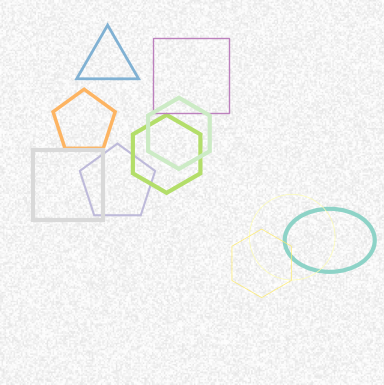[{"shape": "oval", "thickness": 3, "radius": 0.58, "center": [0.856, 0.376]}, {"shape": "circle", "thickness": 0.5, "radius": 0.56, "center": [0.759, 0.384]}, {"shape": "pentagon", "thickness": 1.5, "radius": 0.51, "center": [0.305, 0.524]}, {"shape": "triangle", "thickness": 2, "radius": 0.46, "center": [0.28, 0.842]}, {"shape": "pentagon", "thickness": 2.5, "radius": 0.42, "center": [0.218, 0.683]}, {"shape": "hexagon", "thickness": 3, "radius": 0.51, "center": [0.433, 0.6]}, {"shape": "square", "thickness": 3, "radius": 0.45, "center": [0.176, 0.519]}, {"shape": "square", "thickness": 1, "radius": 0.49, "center": [0.495, 0.803]}, {"shape": "hexagon", "thickness": 3, "radius": 0.46, "center": [0.465, 0.654]}, {"shape": "hexagon", "thickness": 0.5, "radius": 0.45, "center": [0.68, 0.316]}]